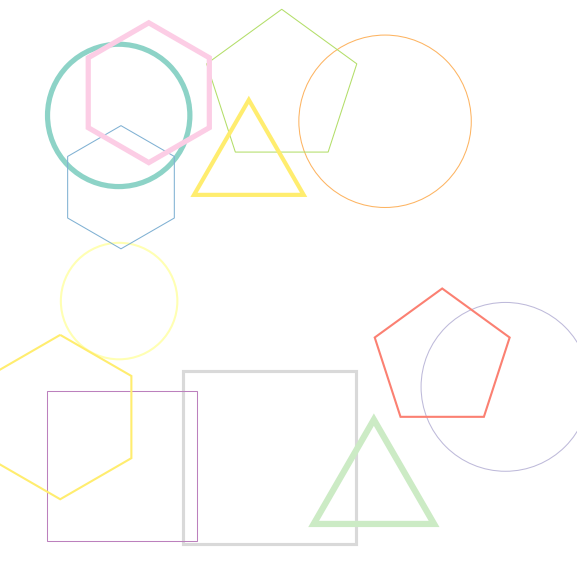[{"shape": "circle", "thickness": 2.5, "radius": 0.62, "center": [0.206, 0.799]}, {"shape": "circle", "thickness": 1, "radius": 0.5, "center": [0.206, 0.478]}, {"shape": "circle", "thickness": 0.5, "radius": 0.73, "center": [0.875, 0.329]}, {"shape": "pentagon", "thickness": 1, "radius": 0.61, "center": [0.766, 0.377]}, {"shape": "hexagon", "thickness": 0.5, "radius": 0.53, "center": [0.21, 0.675]}, {"shape": "circle", "thickness": 0.5, "radius": 0.75, "center": [0.667, 0.789]}, {"shape": "pentagon", "thickness": 0.5, "radius": 0.68, "center": [0.488, 0.846]}, {"shape": "hexagon", "thickness": 2.5, "radius": 0.61, "center": [0.258, 0.839]}, {"shape": "square", "thickness": 1.5, "radius": 0.75, "center": [0.467, 0.207]}, {"shape": "square", "thickness": 0.5, "radius": 0.65, "center": [0.211, 0.192]}, {"shape": "triangle", "thickness": 3, "radius": 0.6, "center": [0.647, 0.152]}, {"shape": "triangle", "thickness": 2, "radius": 0.55, "center": [0.431, 0.717]}, {"shape": "hexagon", "thickness": 1, "radius": 0.71, "center": [0.104, 0.277]}]